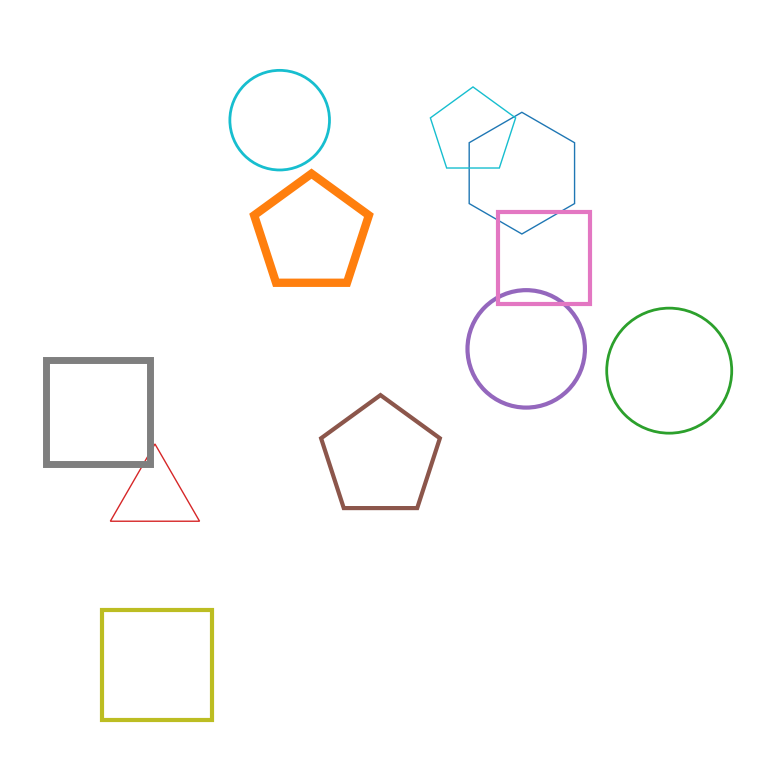[{"shape": "hexagon", "thickness": 0.5, "radius": 0.4, "center": [0.678, 0.775]}, {"shape": "pentagon", "thickness": 3, "radius": 0.39, "center": [0.405, 0.696]}, {"shape": "circle", "thickness": 1, "radius": 0.41, "center": [0.869, 0.519]}, {"shape": "triangle", "thickness": 0.5, "radius": 0.33, "center": [0.201, 0.357]}, {"shape": "circle", "thickness": 1.5, "radius": 0.38, "center": [0.683, 0.547]}, {"shape": "pentagon", "thickness": 1.5, "radius": 0.41, "center": [0.494, 0.406]}, {"shape": "square", "thickness": 1.5, "radius": 0.3, "center": [0.706, 0.665]}, {"shape": "square", "thickness": 2.5, "radius": 0.34, "center": [0.128, 0.465]}, {"shape": "square", "thickness": 1.5, "radius": 0.36, "center": [0.204, 0.136]}, {"shape": "pentagon", "thickness": 0.5, "radius": 0.29, "center": [0.614, 0.829]}, {"shape": "circle", "thickness": 1, "radius": 0.32, "center": [0.363, 0.844]}]